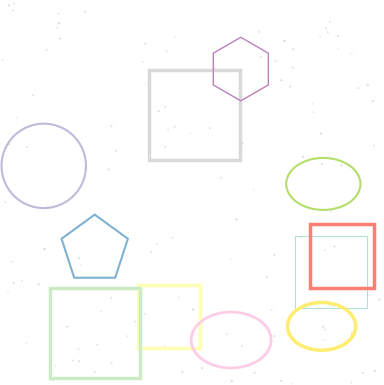[{"shape": "square", "thickness": 0.5, "radius": 0.47, "center": [0.861, 0.293]}, {"shape": "square", "thickness": 2.5, "radius": 0.41, "center": [0.439, 0.178]}, {"shape": "circle", "thickness": 1.5, "radius": 0.55, "center": [0.114, 0.569]}, {"shape": "square", "thickness": 2.5, "radius": 0.41, "center": [0.888, 0.335]}, {"shape": "pentagon", "thickness": 1.5, "radius": 0.45, "center": [0.246, 0.352]}, {"shape": "oval", "thickness": 1.5, "radius": 0.48, "center": [0.84, 0.522]}, {"shape": "oval", "thickness": 2, "radius": 0.52, "center": [0.6, 0.117]}, {"shape": "square", "thickness": 2.5, "radius": 0.59, "center": [0.506, 0.701]}, {"shape": "hexagon", "thickness": 1, "radius": 0.41, "center": [0.625, 0.821]}, {"shape": "square", "thickness": 2.5, "radius": 0.58, "center": [0.246, 0.135]}, {"shape": "oval", "thickness": 2.5, "radius": 0.44, "center": [0.835, 0.152]}]